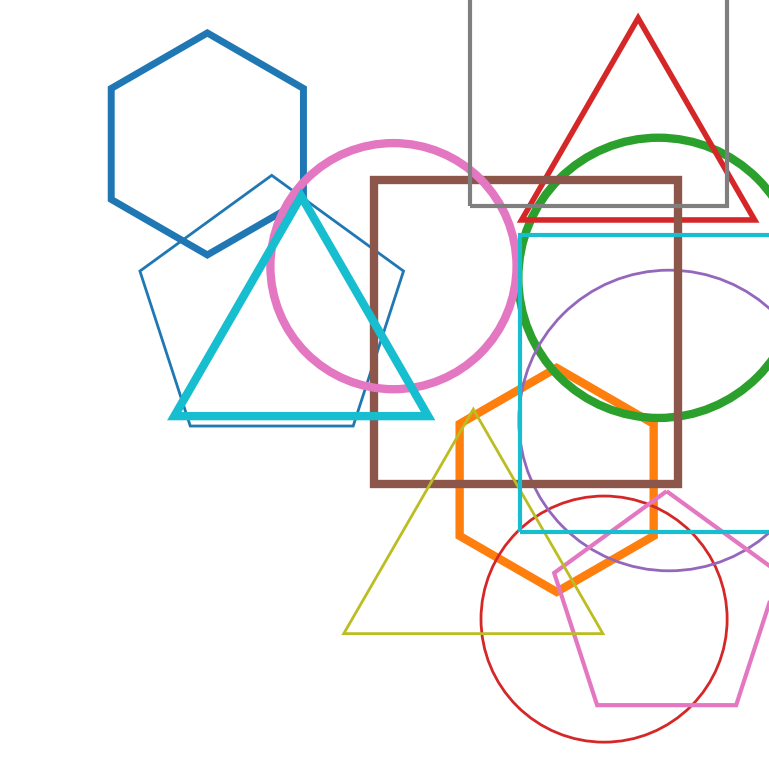[{"shape": "pentagon", "thickness": 1, "radius": 0.9, "center": [0.353, 0.592]}, {"shape": "hexagon", "thickness": 2.5, "radius": 0.72, "center": [0.269, 0.813]}, {"shape": "hexagon", "thickness": 3, "radius": 0.73, "center": [0.723, 0.377]}, {"shape": "circle", "thickness": 3, "radius": 0.91, "center": [0.855, 0.639]}, {"shape": "circle", "thickness": 1, "radius": 0.8, "center": [0.785, 0.196]}, {"shape": "triangle", "thickness": 2, "radius": 0.87, "center": [0.829, 0.802]}, {"shape": "circle", "thickness": 1, "radius": 0.98, "center": [0.869, 0.454]}, {"shape": "square", "thickness": 3, "radius": 0.99, "center": [0.683, 0.569]}, {"shape": "pentagon", "thickness": 1.5, "radius": 0.77, "center": [0.866, 0.208]}, {"shape": "circle", "thickness": 3, "radius": 0.8, "center": [0.511, 0.654]}, {"shape": "square", "thickness": 1.5, "radius": 0.84, "center": [0.777, 0.9]}, {"shape": "triangle", "thickness": 1, "radius": 0.97, "center": [0.615, 0.274]}, {"shape": "square", "thickness": 1.5, "radius": 0.96, "center": [0.868, 0.502]}, {"shape": "triangle", "thickness": 3, "radius": 0.95, "center": [0.391, 0.555]}]